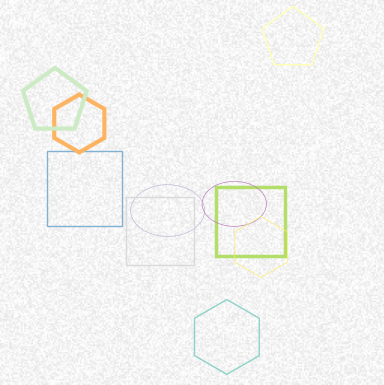[{"shape": "hexagon", "thickness": 1, "radius": 0.49, "center": [0.589, 0.125]}, {"shape": "pentagon", "thickness": 1, "radius": 0.42, "center": [0.761, 0.9]}, {"shape": "oval", "thickness": 0.5, "radius": 0.48, "center": [0.435, 0.453]}, {"shape": "square", "thickness": 1, "radius": 0.49, "center": [0.219, 0.51]}, {"shape": "hexagon", "thickness": 3, "radius": 0.38, "center": [0.206, 0.679]}, {"shape": "square", "thickness": 2.5, "radius": 0.45, "center": [0.651, 0.425]}, {"shape": "square", "thickness": 1, "radius": 0.44, "center": [0.416, 0.401]}, {"shape": "oval", "thickness": 0.5, "radius": 0.42, "center": [0.609, 0.471]}, {"shape": "pentagon", "thickness": 3, "radius": 0.44, "center": [0.142, 0.737]}, {"shape": "hexagon", "thickness": 0.5, "radius": 0.39, "center": [0.678, 0.359]}]